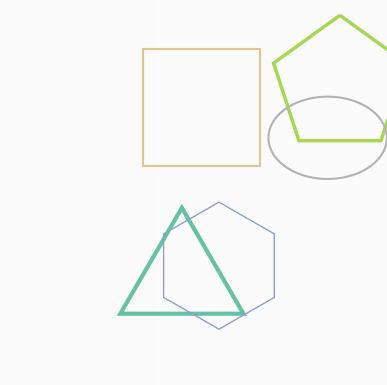[{"shape": "triangle", "thickness": 3, "radius": 0.92, "center": [0.469, 0.277]}, {"shape": "hexagon", "thickness": 1, "radius": 0.82, "center": [0.565, 0.31]}, {"shape": "pentagon", "thickness": 2.5, "radius": 0.9, "center": [0.877, 0.78]}, {"shape": "square", "thickness": 1.5, "radius": 0.76, "center": [0.52, 0.721]}, {"shape": "oval", "thickness": 1.5, "radius": 0.76, "center": [0.845, 0.642]}]